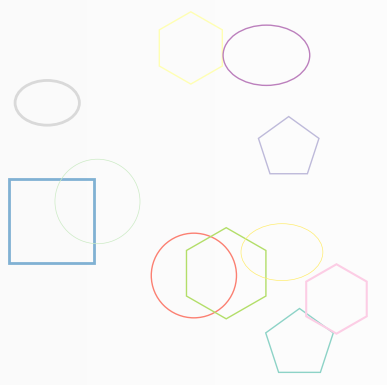[{"shape": "pentagon", "thickness": 1, "radius": 0.46, "center": [0.773, 0.107]}, {"shape": "hexagon", "thickness": 1, "radius": 0.47, "center": [0.492, 0.875]}, {"shape": "pentagon", "thickness": 1, "radius": 0.41, "center": [0.745, 0.615]}, {"shape": "circle", "thickness": 1, "radius": 0.55, "center": [0.5, 0.284]}, {"shape": "square", "thickness": 2, "radius": 0.55, "center": [0.133, 0.426]}, {"shape": "hexagon", "thickness": 1, "radius": 0.59, "center": [0.584, 0.29]}, {"shape": "hexagon", "thickness": 1.5, "radius": 0.45, "center": [0.868, 0.223]}, {"shape": "oval", "thickness": 2, "radius": 0.41, "center": [0.122, 0.733]}, {"shape": "oval", "thickness": 1, "radius": 0.56, "center": [0.688, 0.856]}, {"shape": "circle", "thickness": 0.5, "radius": 0.55, "center": [0.252, 0.477]}, {"shape": "oval", "thickness": 0.5, "radius": 0.53, "center": [0.728, 0.345]}]